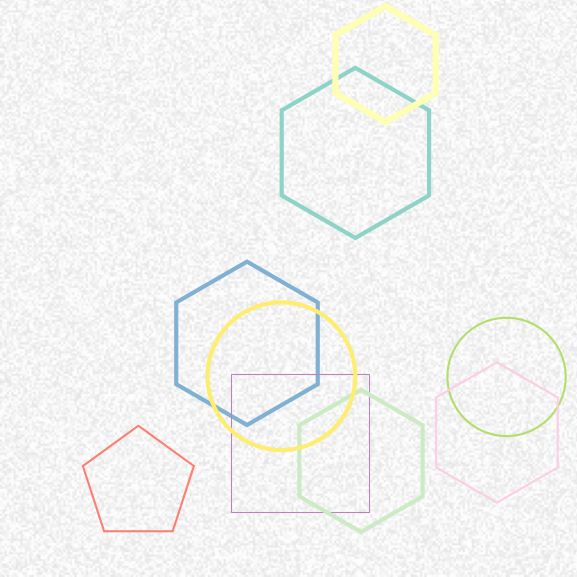[{"shape": "hexagon", "thickness": 2, "radius": 0.74, "center": [0.615, 0.734]}, {"shape": "hexagon", "thickness": 3, "radius": 0.5, "center": [0.668, 0.888]}, {"shape": "pentagon", "thickness": 1, "radius": 0.51, "center": [0.24, 0.161]}, {"shape": "hexagon", "thickness": 2, "radius": 0.71, "center": [0.428, 0.405]}, {"shape": "circle", "thickness": 1, "radius": 0.51, "center": [0.877, 0.346]}, {"shape": "hexagon", "thickness": 1, "radius": 0.61, "center": [0.86, 0.25]}, {"shape": "square", "thickness": 0.5, "radius": 0.6, "center": [0.52, 0.232]}, {"shape": "hexagon", "thickness": 2, "radius": 0.62, "center": [0.625, 0.201]}, {"shape": "circle", "thickness": 2, "radius": 0.64, "center": [0.487, 0.348]}]